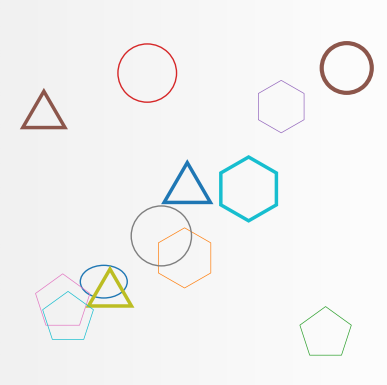[{"shape": "triangle", "thickness": 2.5, "radius": 0.34, "center": [0.483, 0.509]}, {"shape": "oval", "thickness": 1, "radius": 0.3, "center": [0.268, 0.268]}, {"shape": "hexagon", "thickness": 0.5, "radius": 0.39, "center": [0.476, 0.33]}, {"shape": "pentagon", "thickness": 0.5, "radius": 0.35, "center": [0.84, 0.134]}, {"shape": "circle", "thickness": 1, "radius": 0.38, "center": [0.38, 0.81]}, {"shape": "hexagon", "thickness": 0.5, "radius": 0.34, "center": [0.726, 0.723]}, {"shape": "triangle", "thickness": 2.5, "radius": 0.31, "center": [0.113, 0.7]}, {"shape": "circle", "thickness": 3, "radius": 0.32, "center": [0.895, 0.823]}, {"shape": "pentagon", "thickness": 0.5, "radius": 0.37, "center": [0.162, 0.215]}, {"shape": "circle", "thickness": 1, "radius": 0.39, "center": [0.416, 0.387]}, {"shape": "triangle", "thickness": 2.5, "radius": 0.32, "center": [0.284, 0.237]}, {"shape": "pentagon", "thickness": 0.5, "radius": 0.34, "center": [0.176, 0.174]}, {"shape": "hexagon", "thickness": 2.5, "radius": 0.41, "center": [0.642, 0.509]}]